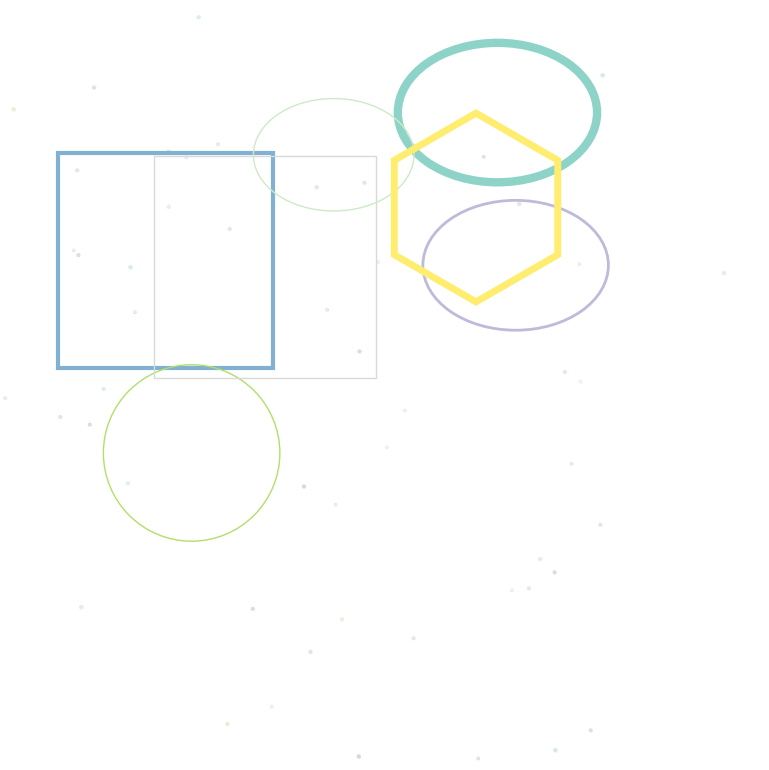[{"shape": "oval", "thickness": 3, "radius": 0.65, "center": [0.646, 0.854]}, {"shape": "oval", "thickness": 1, "radius": 0.6, "center": [0.67, 0.655]}, {"shape": "square", "thickness": 1.5, "radius": 0.7, "center": [0.215, 0.662]}, {"shape": "circle", "thickness": 0.5, "radius": 0.57, "center": [0.249, 0.412]}, {"shape": "square", "thickness": 0.5, "radius": 0.72, "center": [0.344, 0.653]}, {"shape": "oval", "thickness": 0.5, "radius": 0.52, "center": [0.433, 0.799]}, {"shape": "hexagon", "thickness": 2.5, "radius": 0.61, "center": [0.618, 0.73]}]